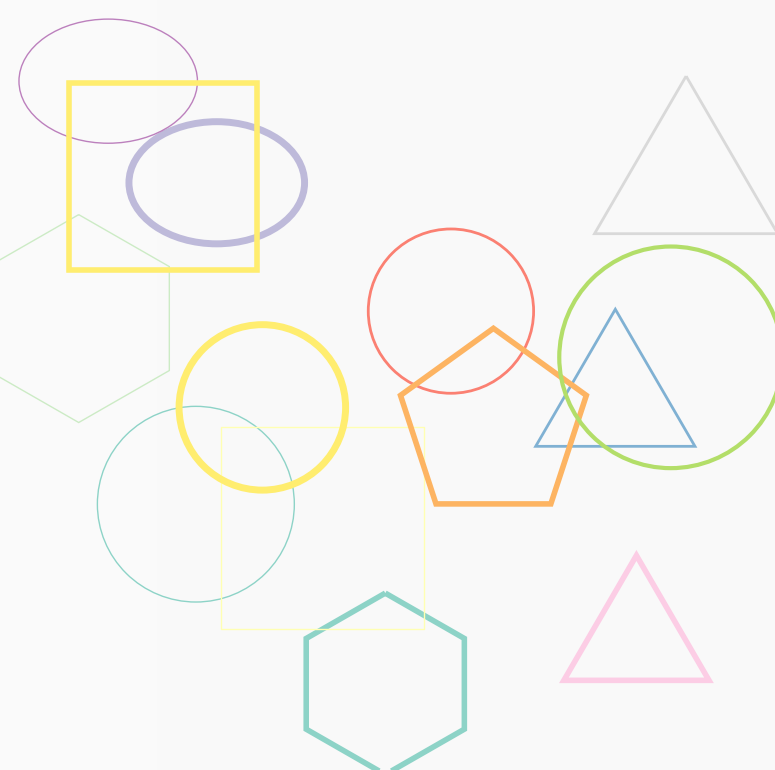[{"shape": "circle", "thickness": 0.5, "radius": 0.64, "center": [0.253, 0.345]}, {"shape": "hexagon", "thickness": 2, "radius": 0.59, "center": [0.497, 0.112]}, {"shape": "square", "thickness": 0.5, "radius": 0.66, "center": [0.416, 0.314]}, {"shape": "oval", "thickness": 2.5, "radius": 0.57, "center": [0.28, 0.763]}, {"shape": "circle", "thickness": 1, "radius": 0.53, "center": [0.582, 0.596]}, {"shape": "triangle", "thickness": 1, "radius": 0.59, "center": [0.794, 0.48]}, {"shape": "pentagon", "thickness": 2, "radius": 0.63, "center": [0.637, 0.448]}, {"shape": "circle", "thickness": 1.5, "radius": 0.72, "center": [0.866, 0.536]}, {"shape": "triangle", "thickness": 2, "radius": 0.54, "center": [0.821, 0.17]}, {"shape": "triangle", "thickness": 1, "radius": 0.68, "center": [0.885, 0.765]}, {"shape": "oval", "thickness": 0.5, "radius": 0.58, "center": [0.14, 0.895]}, {"shape": "hexagon", "thickness": 0.5, "radius": 0.67, "center": [0.102, 0.586]}, {"shape": "circle", "thickness": 2.5, "radius": 0.54, "center": [0.339, 0.471]}, {"shape": "square", "thickness": 2, "radius": 0.61, "center": [0.21, 0.771]}]